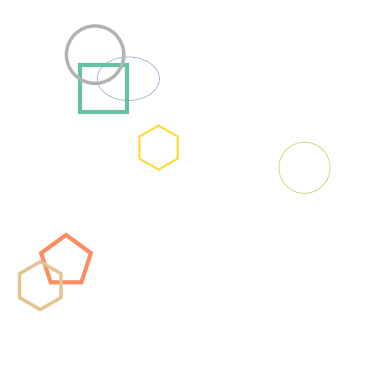[{"shape": "square", "thickness": 3, "radius": 0.31, "center": [0.269, 0.77]}, {"shape": "pentagon", "thickness": 3, "radius": 0.34, "center": [0.172, 0.322]}, {"shape": "oval", "thickness": 0.5, "radius": 0.4, "center": [0.333, 0.795]}, {"shape": "circle", "thickness": 0.5, "radius": 0.33, "center": [0.791, 0.564]}, {"shape": "hexagon", "thickness": 1.5, "radius": 0.29, "center": [0.412, 0.617]}, {"shape": "hexagon", "thickness": 2.5, "radius": 0.31, "center": [0.105, 0.258]}, {"shape": "circle", "thickness": 2.5, "radius": 0.37, "center": [0.247, 0.858]}]